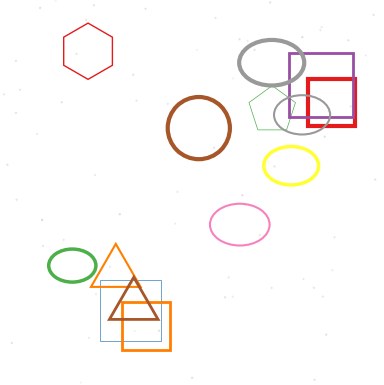[{"shape": "square", "thickness": 3, "radius": 0.3, "center": [0.862, 0.734]}, {"shape": "hexagon", "thickness": 1, "radius": 0.37, "center": [0.229, 0.867]}, {"shape": "square", "thickness": 0.5, "radius": 0.4, "center": [0.339, 0.193]}, {"shape": "oval", "thickness": 2.5, "radius": 0.31, "center": [0.188, 0.31]}, {"shape": "pentagon", "thickness": 0.5, "radius": 0.32, "center": [0.707, 0.714]}, {"shape": "square", "thickness": 2, "radius": 0.41, "center": [0.834, 0.779]}, {"shape": "square", "thickness": 2, "radius": 0.31, "center": [0.379, 0.154]}, {"shape": "triangle", "thickness": 1.5, "radius": 0.37, "center": [0.301, 0.292]}, {"shape": "oval", "thickness": 2.5, "radius": 0.36, "center": [0.756, 0.57]}, {"shape": "circle", "thickness": 3, "radius": 0.4, "center": [0.516, 0.667]}, {"shape": "triangle", "thickness": 2, "radius": 0.36, "center": [0.347, 0.207]}, {"shape": "oval", "thickness": 1.5, "radius": 0.39, "center": [0.623, 0.417]}, {"shape": "oval", "thickness": 3, "radius": 0.42, "center": [0.706, 0.837]}, {"shape": "oval", "thickness": 1.5, "radius": 0.36, "center": [0.785, 0.702]}]